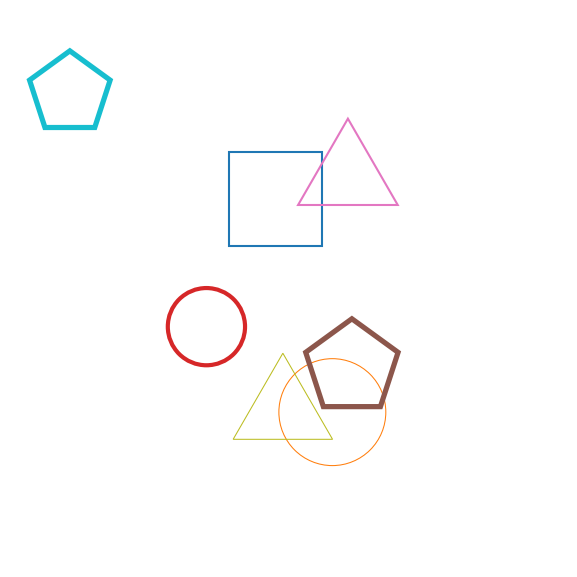[{"shape": "square", "thickness": 1, "radius": 0.41, "center": [0.477, 0.655]}, {"shape": "circle", "thickness": 0.5, "radius": 0.46, "center": [0.575, 0.285]}, {"shape": "circle", "thickness": 2, "radius": 0.33, "center": [0.357, 0.433]}, {"shape": "pentagon", "thickness": 2.5, "radius": 0.42, "center": [0.609, 0.363]}, {"shape": "triangle", "thickness": 1, "radius": 0.5, "center": [0.602, 0.694]}, {"shape": "triangle", "thickness": 0.5, "radius": 0.5, "center": [0.49, 0.288]}, {"shape": "pentagon", "thickness": 2.5, "radius": 0.37, "center": [0.121, 0.838]}]